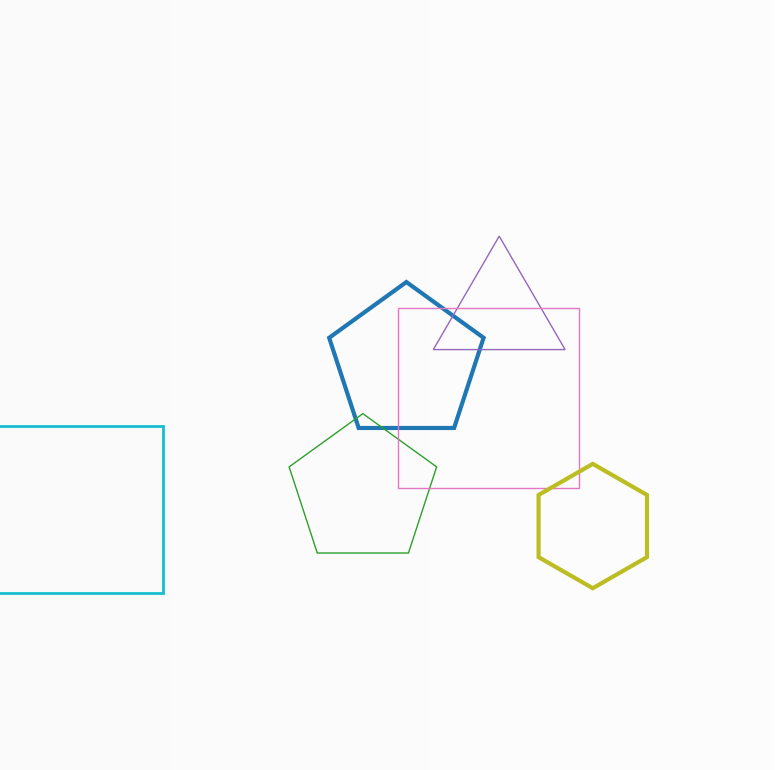[{"shape": "pentagon", "thickness": 1.5, "radius": 0.52, "center": [0.524, 0.529]}, {"shape": "pentagon", "thickness": 0.5, "radius": 0.5, "center": [0.468, 0.363]}, {"shape": "triangle", "thickness": 0.5, "radius": 0.49, "center": [0.644, 0.595]}, {"shape": "square", "thickness": 0.5, "radius": 0.58, "center": [0.63, 0.483]}, {"shape": "hexagon", "thickness": 1.5, "radius": 0.4, "center": [0.765, 0.317]}, {"shape": "square", "thickness": 1, "radius": 0.54, "center": [0.102, 0.339]}]